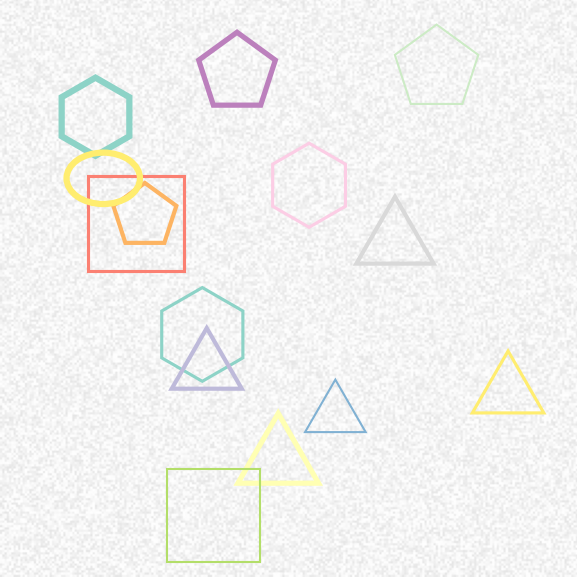[{"shape": "hexagon", "thickness": 3, "radius": 0.34, "center": [0.165, 0.797]}, {"shape": "hexagon", "thickness": 1.5, "radius": 0.41, "center": [0.35, 0.42]}, {"shape": "triangle", "thickness": 2.5, "radius": 0.4, "center": [0.482, 0.203]}, {"shape": "triangle", "thickness": 2, "radius": 0.35, "center": [0.358, 0.361]}, {"shape": "square", "thickness": 1.5, "radius": 0.41, "center": [0.236, 0.613]}, {"shape": "triangle", "thickness": 1, "radius": 0.3, "center": [0.581, 0.281]}, {"shape": "pentagon", "thickness": 2, "radius": 0.29, "center": [0.251, 0.625]}, {"shape": "square", "thickness": 1, "radius": 0.4, "center": [0.37, 0.106]}, {"shape": "hexagon", "thickness": 1.5, "radius": 0.36, "center": [0.535, 0.678]}, {"shape": "triangle", "thickness": 2, "radius": 0.39, "center": [0.684, 0.581]}, {"shape": "pentagon", "thickness": 2.5, "radius": 0.35, "center": [0.41, 0.873]}, {"shape": "pentagon", "thickness": 1, "radius": 0.38, "center": [0.756, 0.881]}, {"shape": "oval", "thickness": 3, "radius": 0.32, "center": [0.179, 0.69]}, {"shape": "triangle", "thickness": 1.5, "radius": 0.36, "center": [0.88, 0.32]}]